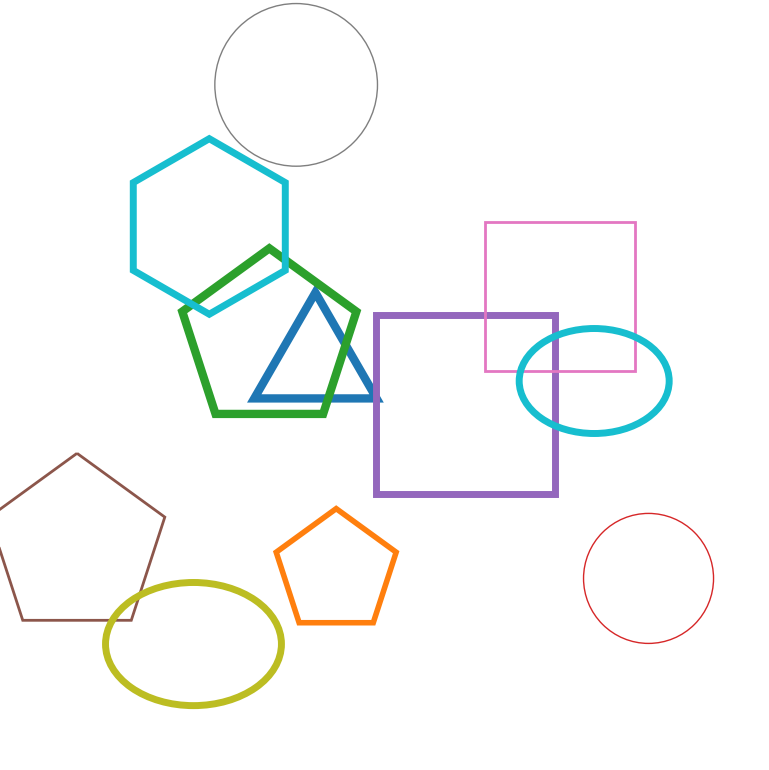[{"shape": "triangle", "thickness": 3, "radius": 0.46, "center": [0.41, 0.528]}, {"shape": "pentagon", "thickness": 2, "radius": 0.41, "center": [0.437, 0.258]}, {"shape": "pentagon", "thickness": 3, "radius": 0.59, "center": [0.35, 0.559]}, {"shape": "circle", "thickness": 0.5, "radius": 0.42, "center": [0.842, 0.249]}, {"shape": "square", "thickness": 2.5, "radius": 0.58, "center": [0.605, 0.475]}, {"shape": "pentagon", "thickness": 1, "radius": 0.6, "center": [0.1, 0.291]}, {"shape": "square", "thickness": 1, "radius": 0.48, "center": [0.727, 0.615]}, {"shape": "circle", "thickness": 0.5, "radius": 0.53, "center": [0.385, 0.89]}, {"shape": "oval", "thickness": 2.5, "radius": 0.57, "center": [0.251, 0.164]}, {"shape": "oval", "thickness": 2.5, "radius": 0.49, "center": [0.772, 0.505]}, {"shape": "hexagon", "thickness": 2.5, "radius": 0.57, "center": [0.272, 0.706]}]